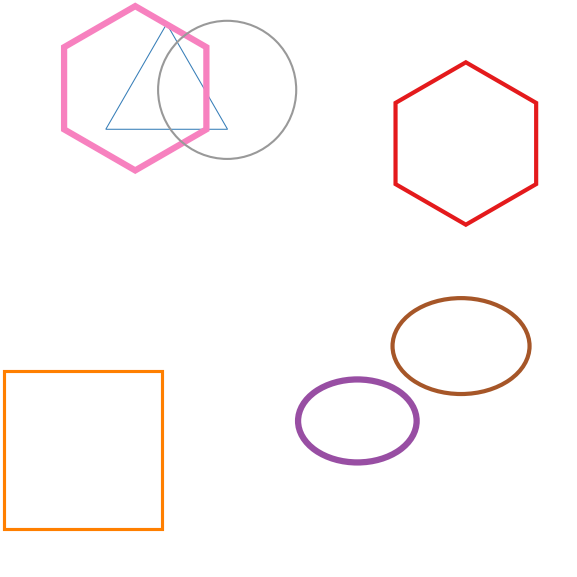[{"shape": "hexagon", "thickness": 2, "radius": 0.7, "center": [0.807, 0.751]}, {"shape": "triangle", "thickness": 0.5, "radius": 0.61, "center": [0.289, 0.836]}, {"shape": "oval", "thickness": 3, "radius": 0.51, "center": [0.619, 0.27]}, {"shape": "square", "thickness": 1.5, "radius": 0.68, "center": [0.143, 0.22]}, {"shape": "oval", "thickness": 2, "radius": 0.59, "center": [0.798, 0.4]}, {"shape": "hexagon", "thickness": 3, "radius": 0.71, "center": [0.234, 0.846]}, {"shape": "circle", "thickness": 1, "radius": 0.6, "center": [0.393, 0.844]}]